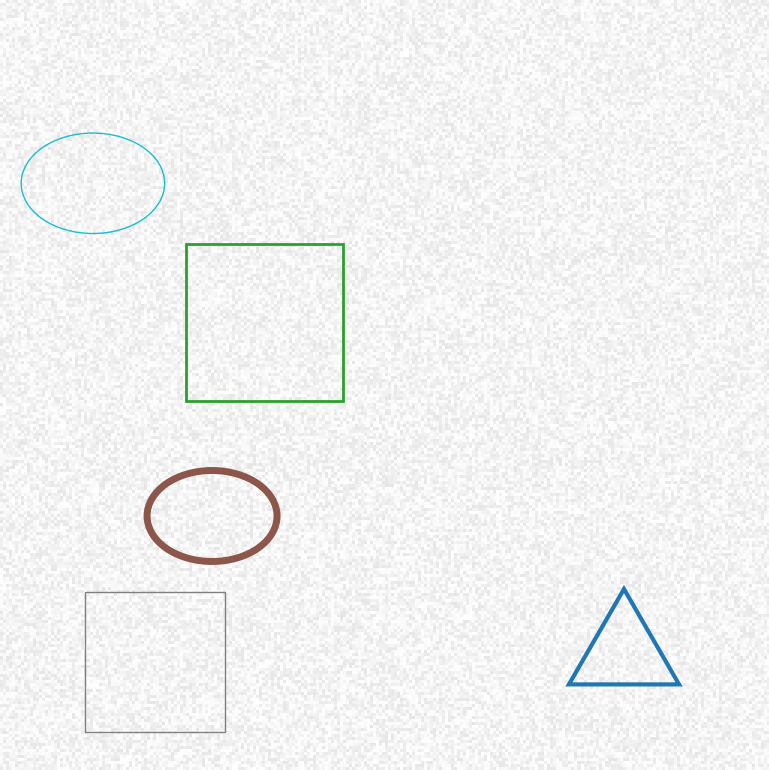[{"shape": "triangle", "thickness": 1.5, "radius": 0.41, "center": [0.81, 0.152]}, {"shape": "square", "thickness": 1, "radius": 0.51, "center": [0.344, 0.582]}, {"shape": "oval", "thickness": 2.5, "radius": 0.42, "center": [0.275, 0.33]}, {"shape": "square", "thickness": 0.5, "radius": 0.46, "center": [0.202, 0.141]}, {"shape": "oval", "thickness": 0.5, "radius": 0.47, "center": [0.121, 0.762]}]